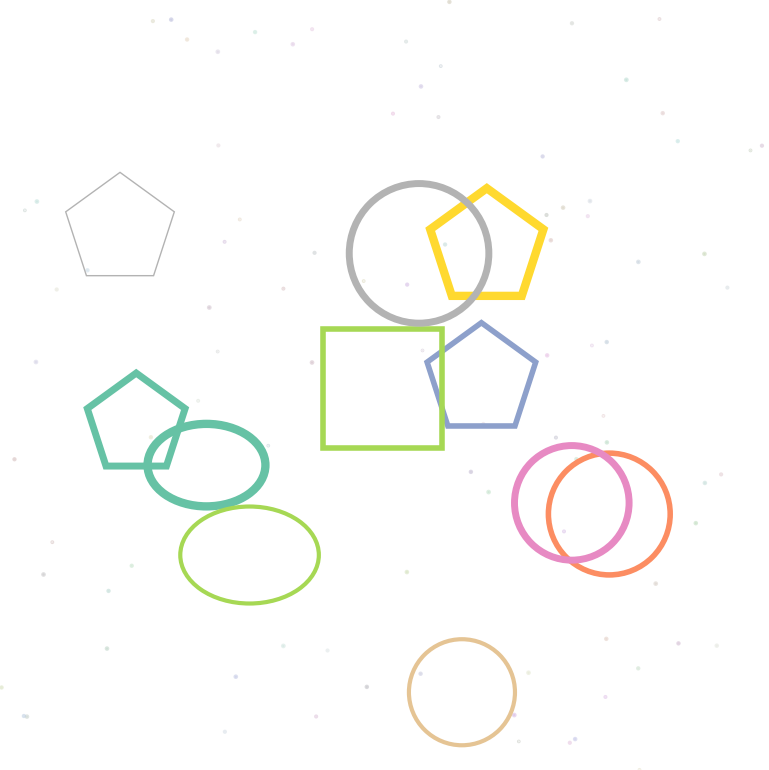[{"shape": "pentagon", "thickness": 2.5, "radius": 0.33, "center": [0.177, 0.449]}, {"shape": "oval", "thickness": 3, "radius": 0.38, "center": [0.268, 0.396]}, {"shape": "circle", "thickness": 2, "radius": 0.4, "center": [0.791, 0.332]}, {"shape": "pentagon", "thickness": 2, "radius": 0.37, "center": [0.625, 0.507]}, {"shape": "circle", "thickness": 2.5, "radius": 0.37, "center": [0.743, 0.347]}, {"shape": "oval", "thickness": 1.5, "radius": 0.45, "center": [0.324, 0.279]}, {"shape": "square", "thickness": 2, "radius": 0.39, "center": [0.497, 0.496]}, {"shape": "pentagon", "thickness": 3, "radius": 0.39, "center": [0.632, 0.678]}, {"shape": "circle", "thickness": 1.5, "radius": 0.34, "center": [0.6, 0.101]}, {"shape": "pentagon", "thickness": 0.5, "radius": 0.37, "center": [0.156, 0.702]}, {"shape": "circle", "thickness": 2.5, "radius": 0.45, "center": [0.544, 0.671]}]